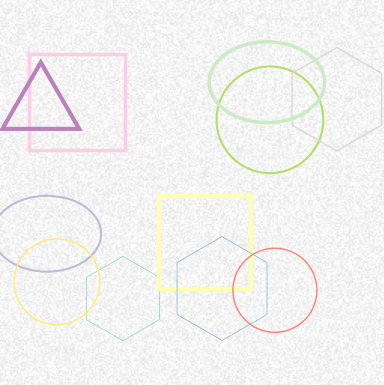[{"shape": "hexagon", "thickness": 0.5, "radius": 0.55, "center": [0.319, 0.225]}, {"shape": "square", "thickness": 3, "radius": 0.6, "center": [0.532, 0.37]}, {"shape": "oval", "thickness": 1.5, "radius": 0.7, "center": [0.122, 0.393]}, {"shape": "circle", "thickness": 1, "radius": 0.55, "center": [0.714, 0.246]}, {"shape": "hexagon", "thickness": 0.5, "radius": 0.67, "center": [0.577, 0.251]}, {"shape": "circle", "thickness": 1.5, "radius": 0.69, "center": [0.701, 0.689]}, {"shape": "square", "thickness": 2.5, "radius": 0.62, "center": [0.2, 0.734]}, {"shape": "hexagon", "thickness": 1, "radius": 0.67, "center": [0.875, 0.742]}, {"shape": "triangle", "thickness": 3, "radius": 0.58, "center": [0.106, 0.723]}, {"shape": "oval", "thickness": 2.5, "radius": 0.75, "center": [0.693, 0.786]}, {"shape": "circle", "thickness": 1, "radius": 0.56, "center": [0.148, 0.268]}]